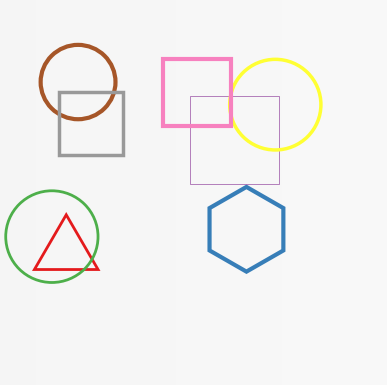[{"shape": "triangle", "thickness": 2, "radius": 0.47, "center": [0.171, 0.347]}, {"shape": "hexagon", "thickness": 3, "radius": 0.55, "center": [0.636, 0.404]}, {"shape": "circle", "thickness": 2, "radius": 0.6, "center": [0.134, 0.385]}, {"shape": "square", "thickness": 0.5, "radius": 0.57, "center": [0.605, 0.635]}, {"shape": "circle", "thickness": 2.5, "radius": 0.59, "center": [0.71, 0.728]}, {"shape": "circle", "thickness": 3, "radius": 0.48, "center": [0.201, 0.787]}, {"shape": "square", "thickness": 3, "radius": 0.44, "center": [0.508, 0.76]}, {"shape": "square", "thickness": 2.5, "radius": 0.41, "center": [0.234, 0.679]}]